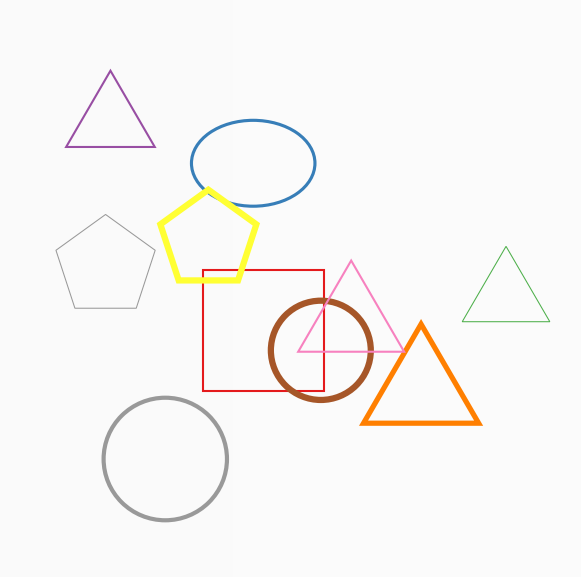[{"shape": "square", "thickness": 1, "radius": 0.52, "center": [0.453, 0.427]}, {"shape": "oval", "thickness": 1.5, "radius": 0.53, "center": [0.436, 0.716]}, {"shape": "triangle", "thickness": 0.5, "radius": 0.44, "center": [0.871, 0.486]}, {"shape": "triangle", "thickness": 1, "radius": 0.44, "center": [0.19, 0.789]}, {"shape": "triangle", "thickness": 2.5, "radius": 0.57, "center": [0.724, 0.323]}, {"shape": "pentagon", "thickness": 3, "radius": 0.43, "center": [0.358, 0.584]}, {"shape": "circle", "thickness": 3, "radius": 0.43, "center": [0.552, 0.393]}, {"shape": "triangle", "thickness": 1, "radius": 0.53, "center": [0.604, 0.443]}, {"shape": "pentagon", "thickness": 0.5, "radius": 0.45, "center": [0.182, 0.538]}, {"shape": "circle", "thickness": 2, "radius": 0.53, "center": [0.284, 0.204]}]